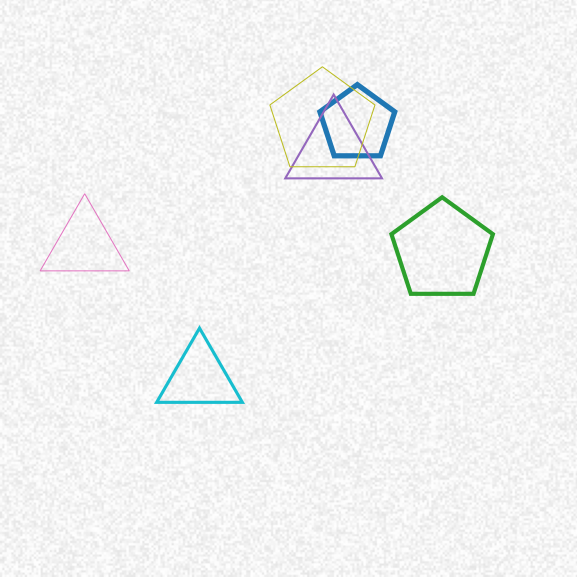[{"shape": "pentagon", "thickness": 2.5, "radius": 0.34, "center": [0.619, 0.784]}, {"shape": "pentagon", "thickness": 2, "radius": 0.46, "center": [0.766, 0.565]}, {"shape": "triangle", "thickness": 1, "radius": 0.48, "center": [0.578, 0.739]}, {"shape": "triangle", "thickness": 0.5, "radius": 0.45, "center": [0.147, 0.575]}, {"shape": "pentagon", "thickness": 0.5, "radius": 0.48, "center": [0.558, 0.788]}, {"shape": "triangle", "thickness": 1.5, "radius": 0.43, "center": [0.345, 0.345]}]